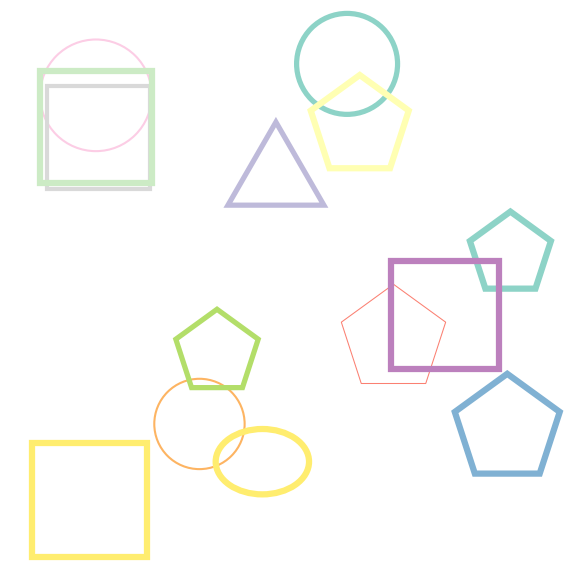[{"shape": "pentagon", "thickness": 3, "radius": 0.37, "center": [0.884, 0.559]}, {"shape": "circle", "thickness": 2.5, "radius": 0.44, "center": [0.601, 0.889]}, {"shape": "pentagon", "thickness": 3, "radius": 0.45, "center": [0.623, 0.78]}, {"shape": "triangle", "thickness": 2.5, "radius": 0.48, "center": [0.478, 0.692]}, {"shape": "pentagon", "thickness": 0.5, "radius": 0.47, "center": [0.681, 0.412]}, {"shape": "pentagon", "thickness": 3, "radius": 0.48, "center": [0.878, 0.256]}, {"shape": "circle", "thickness": 1, "radius": 0.39, "center": [0.345, 0.265]}, {"shape": "pentagon", "thickness": 2.5, "radius": 0.37, "center": [0.376, 0.389]}, {"shape": "circle", "thickness": 1, "radius": 0.48, "center": [0.166, 0.834]}, {"shape": "square", "thickness": 2, "radius": 0.45, "center": [0.17, 0.761]}, {"shape": "square", "thickness": 3, "radius": 0.47, "center": [0.771, 0.453]}, {"shape": "square", "thickness": 3, "radius": 0.48, "center": [0.166, 0.779]}, {"shape": "oval", "thickness": 3, "radius": 0.4, "center": [0.454, 0.2]}, {"shape": "square", "thickness": 3, "radius": 0.49, "center": [0.155, 0.133]}]